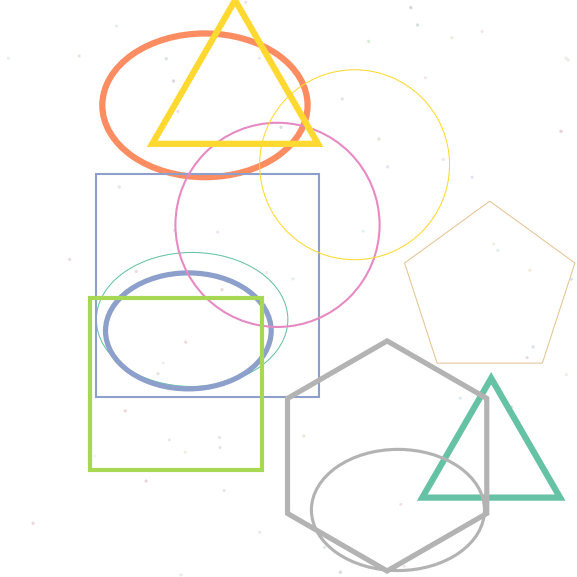[{"shape": "triangle", "thickness": 3, "radius": 0.69, "center": [0.851, 0.206]}, {"shape": "oval", "thickness": 0.5, "radius": 0.83, "center": [0.333, 0.446]}, {"shape": "oval", "thickness": 3, "radius": 0.89, "center": [0.355, 0.817]}, {"shape": "oval", "thickness": 2.5, "radius": 0.72, "center": [0.326, 0.426]}, {"shape": "square", "thickness": 1, "radius": 0.97, "center": [0.36, 0.505]}, {"shape": "circle", "thickness": 1, "radius": 0.88, "center": [0.481, 0.61]}, {"shape": "square", "thickness": 2, "radius": 0.74, "center": [0.305, 0.335]}, {"shape": "triangle", "thickness": 3, "radius": 0.83, "center": [0.407, 0.833]}, {"shape": "circle", "thickness": 0.5, "radius": 0.82, "center": [0.614, 0.714]}, {"shape": "pentagon", "thickness": 0.5, "radius": 0.78, "center": [0.848, 0.496]}, {"shape": "oval", "thickness": 1.5, "radius": 0.75, "center": [0.689, 0.116]}, {"shape": "hexagon", "thickness": 2.5, "radius": 1.0, "center": [0.67, 0.21]}]